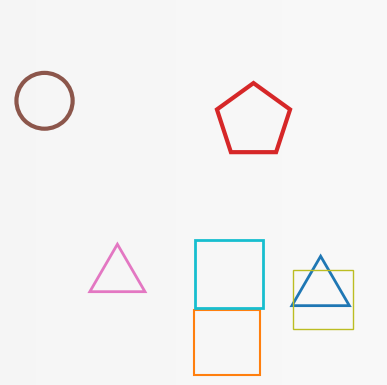[{"shape": "triangle", "thickness": 2, "radius": 0.43, "center": [0.827, 0.249]}, {"shape": "square", "thickness": 1.5, "radius": 0.43, "center": [0.586, 0.11]}, {"shape": "pentagon", "thickness": 3, "radius": 0.5, "center": [0.654, 0.685]}, {"shape": "circle", "thickness": 3, "radius": 0.36, "center": [0.115, 0.738]}, {"shape": "triangle", "thickness": 2, "radius": 0.41, "center": [0.303, 0.283]}, {"shape": "square", "thickness": 1, "radius": 0.38, "center": [0.834, 0.222]}, {"shape": "square", "thickness": 2, "radius": 0.44, "center": [0.592, 0.287]}]